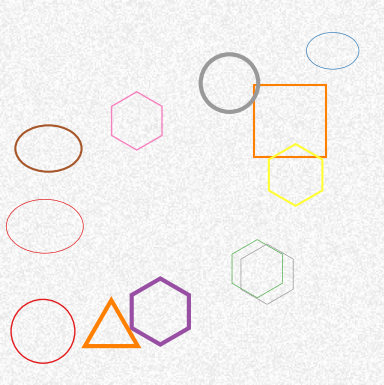[{"shape": "oval", "thickness": 0.5, "radius": 0.5, "center": [0.116, 0.412]}, {"shape": "circle", "thickness": 1, "radius": 0.41, "center": [0.112, 0.139]}, {"shape": "oval", "thickness": 0.5, "radius": 0.34, "center": [0.864, 0.868]}, {"shape": "hexagon", "thickness": 0.5, "radius": 0.38, "center": [0.668, 0.302]}, {"shape": "hexagon", "thickness": 3, "radius": 0.43, "center": [0.416, 0.191]}, {"shape": "square", "thickness": 1.5, "radius": 0.47, "center": [0.753, 0.685]}, {"shape": "triangle", "thickness": 3, "radius": 0.4, "center": [0.289, 0.141]}, {"shape": "hexagon", "thickness": 1.5, "radius": 0.4, "center": [0.768, 0.546]}, {"shape": "oval", "thickness": 1.5, "radius": 0.43, "center": [0.126, 0.614]}, {"shape": "hexagon", "thickness": 1, "radius": 0.38, "center": [0.355, 0.686]}, {"shape": "hexagon", "thickness": 0.5, "radius": 0.39, "center": [0.694, 0.288]}, {"shape": "circle", "thickness": 3, "radius": 0.37, "center": [0.596, 0.784]}]